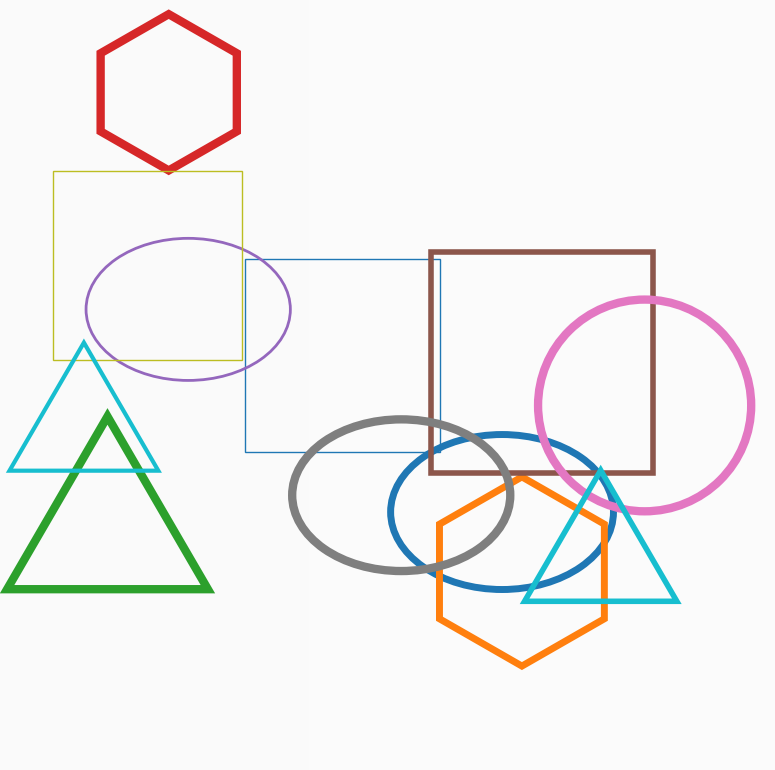[{"shape": "square", "thickness": 0.5, "radius": 0.63, "center": [0.442, 0.539]}, {"shape": "oval", "thickness": 2.5, "radius": 0.72, "center": [0.648, 0.335]}, {"shape": "hexagon", "thickness": 2.5, "radius": 0.61, "center": [0.673, 0.258]}, {"shape": "triangle", "thickness": 3, "radius": 0.75, "center": [0.139, 0.31]}, {"shape": "hexagon", "thickness": 3, "radius": 0.51, "center": [0.218, 0.88]}, {"shape": "oval", "thickness": 1, "radius": 0.66, "center": [0.243, 0.598]}, {"shape": "square", "thickness": 2, "radius": 0.72, "center": [0.699, 0.529]}, {"shape": "circle", "thickness": 3, "radius": 0.69, "center": [0.832, 0.473]}, {"shape": "oval", "thickness": 3, "radius": 0.7, "center": [0.518, 0.357]}, {"shape": "square", "thickness": 0.5, "radius": 0.61, "center": [0.19, 0.655]}, {"shape": "triangle", "thickness": 2, "radius": 0.57, "center": [0.775, 0.276]}, {"shape": "triangle", "thickness": 1.5, "radius": 0.55, "center": [0.108, 0.444]}]